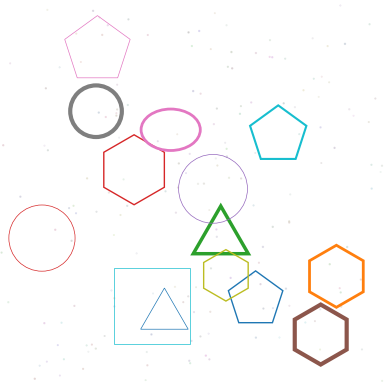[{"shape": "triangle", "thickness": 0.5, "radius": 0.36, "center": [0.427, 0.181]}, {"shape": "pentagon", "thickness": 1, "radius": 0.37, "center": [0.664, 0.222]}, {"shape": "hexagon", "thickness": 2, "radius": 0.4, "center": [0.874, 0.282]}, {"shape": "triangle", "thickness": 2.5, "radius": 0.41, "center": [0.573, 0.382]}, {"shape": "hexagon", "thickness": 1, "radius": 0.45, "center": [0.348, 0.559]}, {"shape": "circle", "thickness": 0.5, "radius": 0.43, "center": [0.109, 0.382]}, {"shape": "circle", "thickness": 0.5, "radius": 0.45, "center": [0.553, 0.51]}, {"shape": "hexagon", "thickness": 3, "radius": 0.39, "center": [0.833, 0.131]}, {"shape": "oval", "thickness": 2, "radius": 0.38, "center": [0.443, 0.663]}, {"shape": "pentagon", "thickness": 0.5, "radius": 0.45, "center": [0.253, 0.87]}, {"shape": "circle", "thickness": 3, "radius": 0.34, "center": [0.249, 0.711]}, {"shape": "hexagon", "thickness": 1, "radius": 0.33, "center": [0.587, 0.285]}, {"shape": "pentagon", "thickness": 1.5, "radius": 0.38, "center": [0.723, 0.649]}, {"shape": "square", "thickness": 0.5, "radius": 0.49, "center": [0.396, 0.205]}]